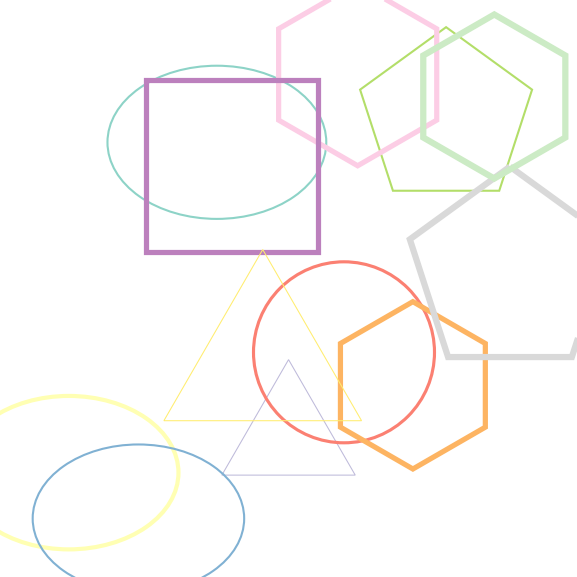[{"shape": "oval", "thickness": 1, "radius": 0.95, "center": [0.376, 0.753]}, {"shape": "oval", "thickness": 2, "radius": 0.95, "center": [0.119, 0.181]}, {"shape": "triangle", "thickness": 0.5, "radius": 0.67, "center": [0.5, 0.243]}, {"shape": "circle", "thickness": 1.5, "radius": 0.78, "center": [0.596, 0.389]}, {"shape": "oval", "thickness": 1, "radius": 0.92, "center": [0.24, 0.101]}, {"shape": "hexagon", "thickness": 2.5, "radius": 0.72, "center": [0.715, 0.332]}, {"shape": "pentagon", "thickness": 1, "radius": 0.78, "center": [0.772, 0.796]}, {"shape": "hexagon", "thickness": 2.5, "radius": 0.79, "center": [0.619, 0.87]}, {"shape": "pentagon", "thickness": 3, "radius": 0.91, "center": [0.883, 0.528]}, {"shape": "square", "thickness": 2.5, "radius": 0.74, "center": [0.402, 0.711]}, {"shape": "hexagon", "thickness": 3, "radius": 0.71, "center": [0.856, 0.832]}, {"shape": "triangle", "thickness": 0.5, "radius": 0.99, "center": [0.455, 0.369]}]